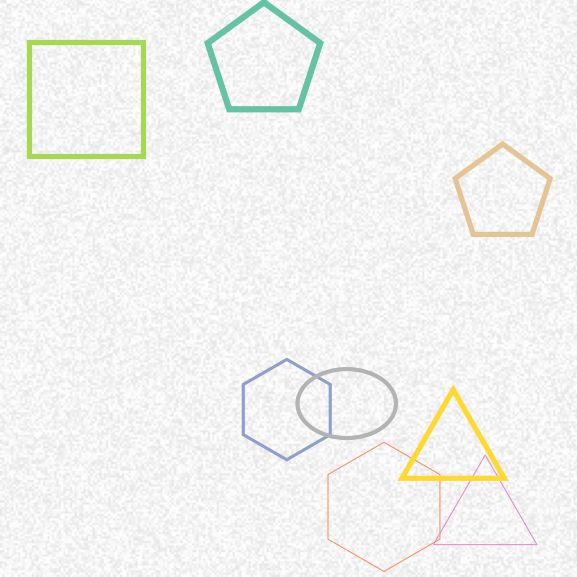[{"shape": "pentagon", "thickness": 3, "radius": 0.51, "center": [0.457, 0.893]}, {"shape": "hexagon", "thickness": 0.5, "radius": 0.56, "center": [0.665, 0.121]}, {"shape": "hexagon", "thickness": 1.5, "radius": 0.43, "center": [0.497, 0.29]}, {"shape": "triangle", "thickness": 0.5, "radius": 0.52, "center": [0.84, 0.108]}, {"shape": "square", "thickness": 2.5, "radius": 0.49, "center": [0.149, 0.828]}, {"shape": "triangle", "thickness": 2.5, "radius": 0.51, "center": [0.785, 0.222]}, {"shape": "pentagon", "thickness": 2.5, "radius": 0.43, "center": [0.87, 0.663]}, {"shape": "oval", "thickness": 2, "radius": 0.43, "center": [0.6, 0.3]}]